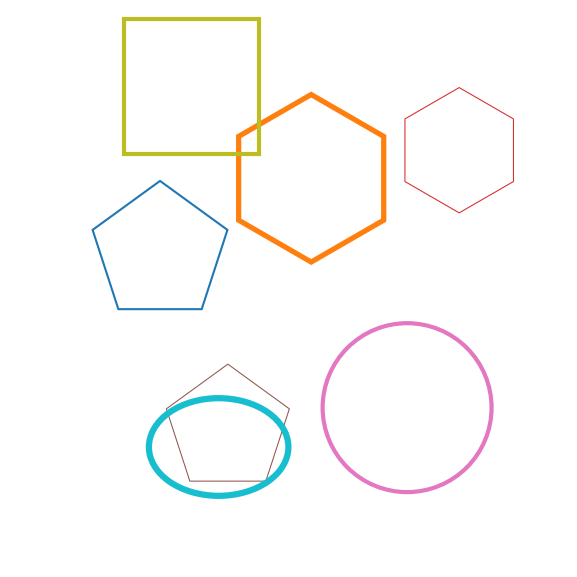[{"shape": "pentagon", "thickness": 1, "radius": 0.61, "center": [0.277, 0.563]}, {"shape": "hexagon", "thickness": 2.5, "radius": 0.73, "center": [0.539, 0.69]}, {"shape": "hexagon", "thickness": 0.5, "radius": 0.54, "center": [0.795, 0.739]}, {"shape": "pentagon", "thickness": 0.5, "radius": 0.56, "center": [0.395, 0.257]}, {"shape": "circle", "thickness": 2, "radius": 0.73, "center": [0.705, 0.293]}, {"shape": "square", "thickness": 2, "radius": 0.58, "center": [0.331, 0.85]}, {"shape": "oval", "thickness": 3, "radius": 0.6, "center": [0.379, 0.225]}]